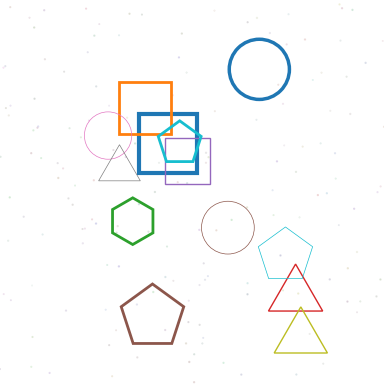[{"shape": "square", "thickness": 3, "radius": 0.38, "center": [0.437, 0.627]}, {"shape": "circle", "thickness": 2.5, "radius": 0.39, "center": [0.674, 0.82]}, {"shape": "square", "thickness": 2, "radius": 0.33, "center": [0.376, 0.719]}, {"shape": "hexagon", "thickness": 2, "radius": 0.3, "center": [0.345, 0.425]}, {"shape": "triangle", "thickness": 1, "radius": 0.41, "center": [0.768, 0.233]}, {"shape": "square", "thickness": 1, "radius": 0.3, "center": [0.487, 0.582]}, {"shape": "pentagon", "thickness": 2, "radius": 0.43, "center": [0.396, 0.177]}, {"shape": "circle", "thickness": 0.5, "radius": 0.34, "center": [0.592, 0.409]}, {"shape": "circle", "thickness": 0.5, "radius": 0.31, "center": [0.281, 0.648]}, {"shape": "triangle", "thickness": 0.5, "radius": 0.31, "center": [0.31, 0.562]}, {"shape": "triangle", "thickness": 1, "radius": 0.4, "center": [0.781, 0.123]}, {"shape": "pentagon", "thickness": 0.5, "radius": 0.37, "center": [0.741, 0.336]}, {"shape": "pentagon", "thickness": 2, "radius": 0.29, "center": [0.467, 0.628]}]